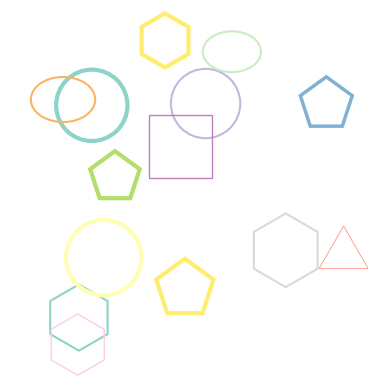[{"shape": "hexagon", "thickness": 1.5, "radius": 0.43, "center": [0.205, 0.175]}, {"shape": "circle", "thickness": 3, "radius": 0.46, "center": [0.238, 0.726]}, {"shape": "circle", "thickness": 3, "radius": 0.49, "center": [0.269, 0.331]}, {"shape": "circle", "thickness": 1.5, "radius": 0.45, "center": [0.534, 0.731]}, {"shape": "triangle", "thickness": 0.5, "radius": 0.37, "center": [0.893, 0.339]}, {"shape": "pentagon", "thickness": 2.5, "radius": 0.35, "center": [0.848, 0.73]}, {"shape": "oval", "thickness": 1.5, "radius": 0.42, "center": [0.164, 0.742]}, {"shape": "pentagon", "thickness": 3, "radius": 0.34, "center": [0.299, 0.54]}, {"shape": "hexagon", "thickness": 1, "radius": 0.4, "center": [0.202, 0.105]}, {"shape": "hexagon", "thickness": 1.5, "radius": 0.48, "center": [0.742, 0.35]}, {"shape": "square", "thickness": 1, "radius": 0.41, "center": [0.468, 0.62]}, {"shape": "oval", "thickness": 1.5, "radius": 0.38, "center": [0.602, 0.866]}, {"shape": "pentagon", "thickness": 3, "radius": 0.39, "center": [0.48, 0.25]}, {"shape": "hexagon", "thickness": 3, "radius": 0.35, "center": [0.429, 0.895]}]